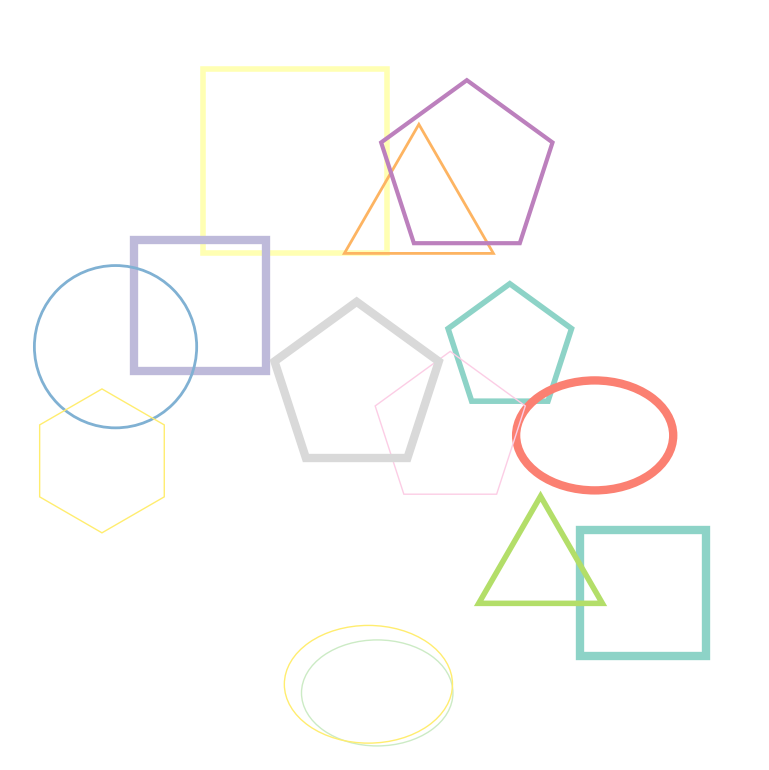[{"shape": "square", "thickness": 3, "radius": 0.41, "center": [0.835, 0.23]}, {"shape": "pentagon", "thickness": 2, "radius": 0.42, "center": [0.662, 0.547]}, {"shape": "square", "thickness": 2, "radius": 0.6, "center": [0.383, 0.791]}, {"shape": "square", "thickness": 3, "radius": 0.43, "center": [0.26, 0.603]}, {"shape": "oval", "thickness": 3, "radius": 0.51, "center": [0.772, 0.435]}, {"shape": "circle", "thickness": 1, "radius": 0.53, "center": [0.15, 0.55]}, {"shape": "triangle", "thickness": 1, "radius": 0.56, "center": [0.544, 0.727]}, {"shape": "triangle", "thickness": 2, "radius": 0.46, "center": [0.702, 0.263]}, {"shape": "pentagon", "thickness": 0.5, "radius": 0.51, "center": [0.585, 0.441]}, {"shape": "pentagon", "thickness": 3, "radius": 0.56, "center": [0.463, 0.496]}, {"shape": "pentagon", "thickness": 1.5, "radius": 0.59, "center": [0.606, 0.779]}, {"shape": "oval", "thickness": 0.5, "radius": 0.49, "center": [0.49, 0.1]}, {"shape": "oval", "thickness": 0.5, "radius": 0.55, "center": [0.478, 0.111]}, {"shape": "hexagon", "thickness": 0.5, "radius": 0.47, "center": [0.132, 0.401]}]